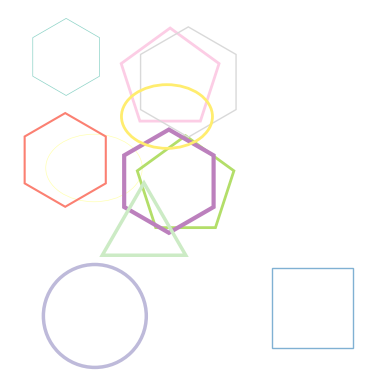[{"shape": "hexagon", "thickness": 0.5, "radius": 0.5, "center": [0.172, 0.852]}, {"shape": "oval", "thickness": 0.5, "radius": 0.63, "center": [0.244, 0.564]}, {"shape": "circle", "thickness": 2.5, "radius": 0.67, "center": [0.246, 0.179]}, {"shape": "hexagon", "thickness": 1.5, "radius": 0.61, "center": [0.169, 0.585]}, {"shape": "square", "thickness": 1, "radius": 0.52, "center": [0.812, 0.2]}, {"shape": "pentagon", "thickness": 2, "radius": 0.66, "center": [0.482, 0.516]}, {"shape": "pentagon", "thickness": 2, "radius": 0.67, "center": [0.442, 0.794]}, {"shape": "hexagon", "thickness": 1, "radius": 0.72, "center": [0.489, 0.787]}, {"shape": "hexagon", "thickness": 3, "radius": 0.67, "center": [0.439, 0.529]}, {"shape": "triangle", "thickness": 2.5, "radius": 0.63, "center": [0.374, 0.4]}, {"shape": "oval", "thickness": 2, "radius": 0.59, "center": [0.434, 0.697]}]